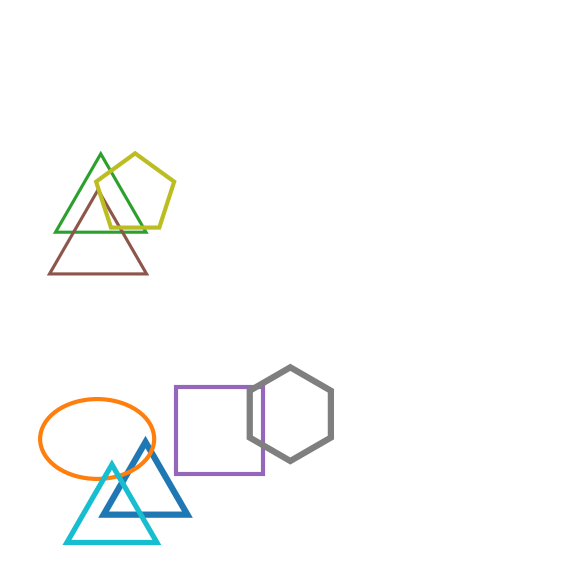[{"shape": "triangle", "thickness": 3, "radius": 0.42, "center": [0.252, 0.15]}, {"shape": "oval", "thickness": 2, "radius": 0.49, "center": [0.168, 0.239]}, {"shape": "triangle", "thickness": 1.5, "radius": 0.45, "center": [0.174, 0.642]}, {"shape": "square", "thickness": 2, "radius": 0.38, "center": [0.381, 0.253]}, {"shape": "triangle", "thickness": 1.5, "radius": 0.49, "center": [0.17, 0.573]}, {"shape": "hexagon", "thickness": 3, "radius": 0.41, "center": [0.503, 0.282]}, {"shape": "pentagon", "thickness": 2, "radius": 0.36, "center": [0.234, 0.663]}, {"shape": "triangle", "thickness": 2.5, "radius": 0.45, "center": [0.194, 0.105]}]